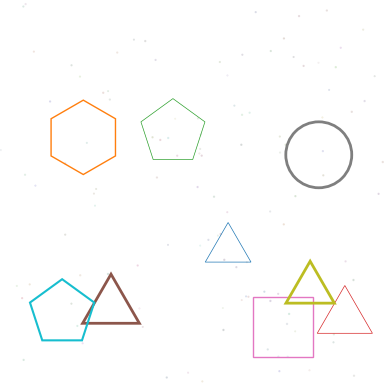[{"shape": "triangle", "thickness": 0.5, "radius": 0.34, "center": [0.593, 0.354]}, {"shape": "hexagon", "thickness": 1, "radius": 0.48, "center": [0.216, 0.643]}, {"shape": "pentagon", "thickness": 0.5, "radius": 0.44, "center": [0.449, 0.656]}, {"shape": "triangle", "thickness": 0.5, "radius": 0.41, "center": [0.896, 0.176]}, {"shape": "triangle", "thickness": 2, "radius": 0.43, "center": [0.288, 0.203]}, {"shape": "square", "thickness": 1, "radius": 0.39, "center": [0.734, 0.151]}, {"shape": "circle", "thickness": 2, "radius": 0.43, "center": [0.828, 0.598]}, {"shape": "triangle", "thickness": 2, "radius": 0.36, "center": [0.806, 0.249]}, {"shape": "pentagon", "thickness": 1.5, "radius": 0.44, "center": [0.161, 0.187]}]